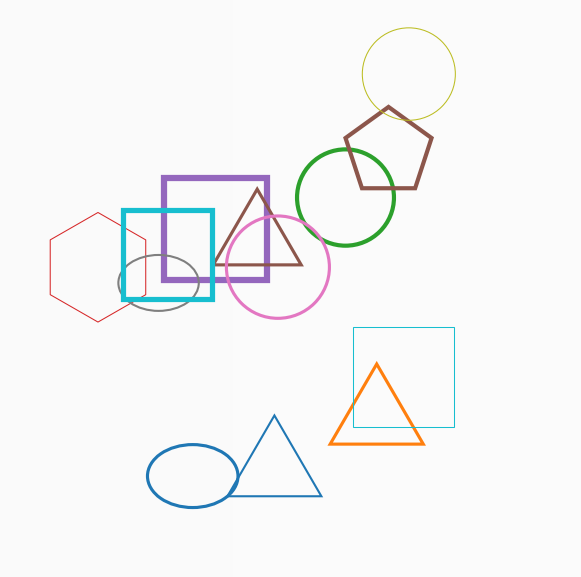[{"shape": "oval", "thickness": 1.5, "radius": 0.39, "center": [0.332, 0.175]}, {"shape": "triangle", "thickness": 1, "radius": 0.47, "center": [0.472, 0.186]}, {"shape": "triangle", "thickness": 1.5, "radius": 0.46, "center": [0.648, 0.276]}, {"shape": "circle", "thickness": 2, "radius": 0.42, "center": [0.594, 0.657]}, {"shape": "hexagon", "thickness": 0.5, "radius": 0.47, "center": [0.169, 0.536]}, {"shape": "square", "thickness": 3, "radius": 0.44, "center": [0.371, 0.603]}, {"shape": "triangle", "thickness": 1.5, "radius": 0.44, "center": [0.442, 0.584]}, {"shape": "pentagon", "thickness": 2, "radius": 0.39, "center": [0.668, 0.736]}, {"shape": "circle", "thickness": 1.5, "radius": 0.44, "center": [0.478, 0.537]}, {"shape": "oval", "thickness": 1, "radius": 0.35, "center": [0.273, 0.509]}, {"shape": "circle", "thickness": 0.5, "radius": 0.4, "center": [0.703, 0.871]}, {"shape": "square", "thickness": 0.5, "radius": 0.43, "center": [0.694, 0.347]}, {"shape": "square", "thickness": 2.5, "radius": 0.38, "center": [0.288, 0.558]}]